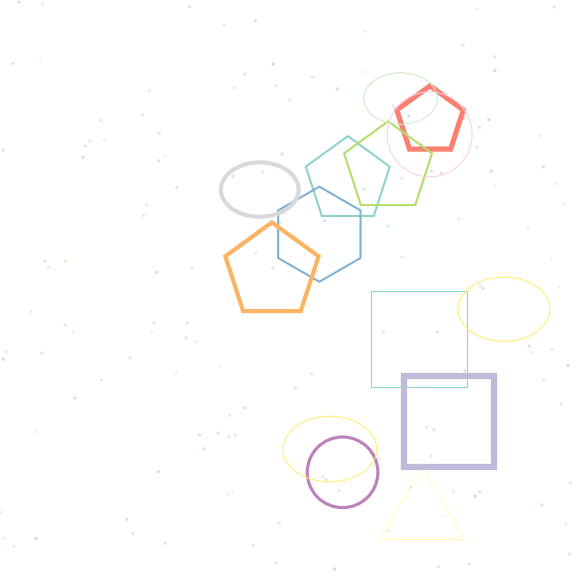[{"shape": "pentagon", "thickness": 1, "radius": 0.38, "center": [0.602, 0.687]}, {"shape": "square", "thickness": 0.5, "radius": 0.42, "center": [0.725, 0.412]}, {"shape": "triangle", "thickness": 0.5, "radius": 0.42, "center": [0.731, 0.107]}, {"shape": "square", "thickness": 3, "radius": 0.39, "center": [0.777, 0.269]}, {"shape": "pentagon", "thickness": 2.5, "radius": 0.3, "center": [0.745, 0.79]}, {"shape": "hexagon", "thickness": 1, "radius": 0.41, "center": [0.553, 0.594]}, {"shape": "pentagon", "thickness": 2, "radius": 0.42, "center": [0.471, 0.529]}, {"shape": "pentagon", "thickness": 1, "radius": 0.4, "center": [0.672, 0.709]}, {"shape": "circle", "thickness": 0.5, "radius": 0.37, "center": [0.744, 0.766]}, {"shape": "oval", "thickness": 2, "radius": 0.34, "center": [0.45, 0.671]}, {"shape": "circle", "thickness": 1.5, "radius": 0.31, "center": [0.593, 0.181]}, {"shape": "oval", "thickness": 0.5, "radius": 0.32, "center": [0.694, 0.828]}, {"shape": "oval", "thickness": 0.5, "radius": 0.41, "center": [0.571, 0.221]}, {"shape": "oval", "thickness": 0.5, "radius": 0.4, "center": [0.873, 0.464]}]